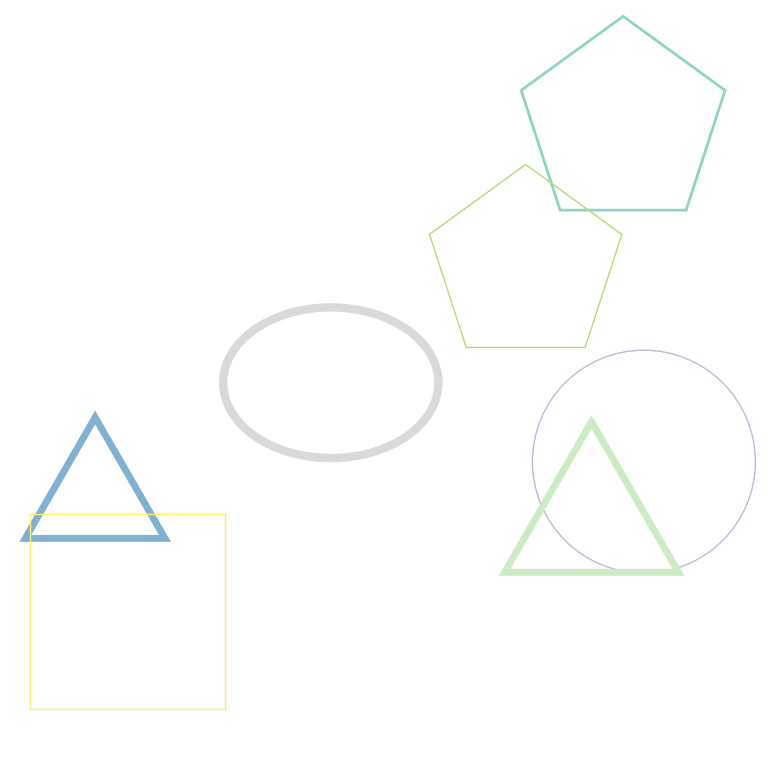[{"shape": "pentagon", "thickness": 1, "radius": 0.7, "center": [0.809, 0.84]}, {"shape": "circle", "thickness": 0.5, "radius": 0.72, "center": [0.836, 0.4]}, {"shape": "triangle", "thickness": 2.5, "radius": 0.52, "center": [0.124, 0.353]}, {"shape": "pentagon", "thickness": 0.5, "radius": 0.66, "center": [0.683, 0.655]}, {"shape": "oval", "thickness": 3, "radius": 0.7, "center": [0.43, 0.503]}, {"shape": "triangle", "thickness": 2.5, "radius": 0.65, "center": [0.768, 0.322]}, {"shape": "square", "thickness": 0.5, "radius": 0.63, "center": [0.165, 0.206]}]